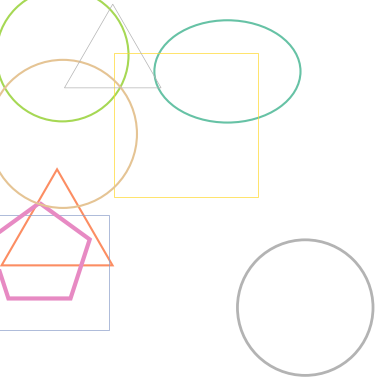[{"shape": "oval", "thickness": 1.5, "radius": 0.95, "center": [0.591, 0.815]}, {"shape": "triangle", "thickness": 1.5, "radius": 0.83, "center": [0.148, 0.394]}, {"shape": "square", "thickness": 0.5, "radius": 0.75, "center": [0.135, 0.291]}, {"shape": "pentagon", "thickness": 3, "radius": 0.69, "center": [0.102, 0.336]}, {"shape": "circle", "thickness": 1.5, "radius": 0.86, "center": [0.162, 0.857]}, {"shape": "square", "thickness": 0.5, "radius": 0.93, "center": [0.482, 0.676]}, {"shape": "circle", "thickness": 1.5, "radius": 0.96, "center": [0.163, 0.652]}, {"shape": "circle", "thickness": 2, "radius": 0.88, "center": [0.793, 0.201]}, {"shape": "triangle", "thickness": 0.5, "radius": 0.72, "center": [0.293, 0.844]}]